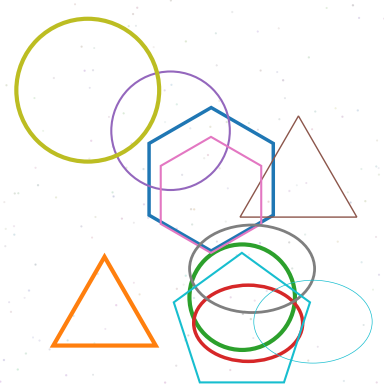[{"shape": "hexagon", "thickness": 2.5, "radius": 0.93, "center": [0.549, 0.534]}, {"shape": "triangle", "thickness": 3, "radius": 0.77, "center": [0.271, 0.179]}, {"shape": "circle", "thickness": 3, "radius": 0.69, "center": [0.629, 0.228]}, {"shape": "oval", "thickness": 2.5, "radius": 0.71, "center": [0.645, 0.16]}, {"shape": "circle", "thickness": 1.5, "radius": 0.77, "center": [0.443, 0.66]}, {"shape": "triangle", "thickness": 1, "radius": 0.88, "center": [0.775, 0.524]}, {"shape": "hexagon", "thickness": 1.5, "radius": 0.75, "center": [0.548, 0.494]}, {"shape": "oval", "thickness": 2, "radius": 0.81, "center": [0.655, 0.302]}, {"shape": "circle", "thickness": 3, "radius": 0.93, "center": [0.228, 0.766]}, {"shape": "pentagon", "thickness": 1.5, "radius": 0.93, "center": [0.628, 0.157]}, {"shape": "oval", "thickness": 0.5, "radius": 0.77, "center": [0.813, 0.164]}]